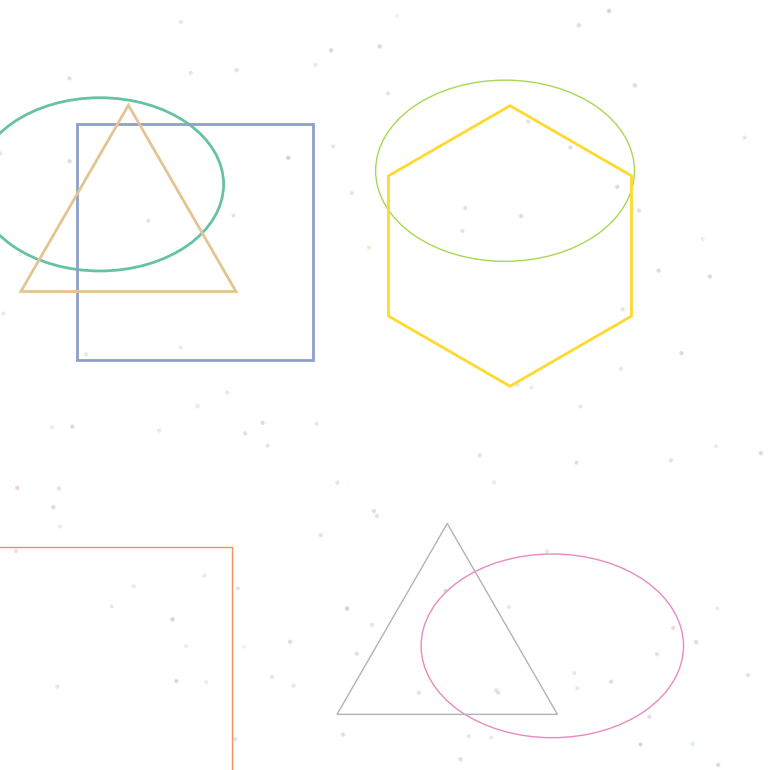[{"shape": "oval", "thickness": 1, "radius": 0.8, "center": [0.13, 0.761]}, {"shape": "square", "thickness": 0.5, "radius": 0.95, "center": [0.112, 0.101]}, {"shape": "square", "thickness": 1, "radius": 0.77, "center": [0.254, 0.686]}, {"shape": "oval", "thickness": 0.5, "radius": 0.85, "center": [0.717, 0.161]}, {"shape": "oval", "thickness": 0.5, "radius": 0.84, "center": [0.656, 0.778]}, {"shape": "hexagon", "thickness": 1, "radius": 0.91, "center": [0.662, 0.681]}, {"shape": "triangle", "thickness": 1, "radius": 0.81, "center": [0.167, 0.702]}, {"shape": "triangle", "thickness": 0.5, "radius": 0.83, "center": [0.581, 0.155]}]